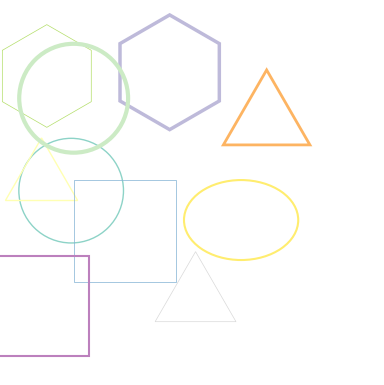[{"shape": "circle", "thickness": 1, "radius": 0.68, "center": [0.185, 0.505]}, {"shape": "triangle", "thickness": 1, "radius": 0.54, "center": [0.108, 0.533]}, {"shape": "hexagon", "thickness": 2.5, "radius": 0.74, "center": [0.441, 0.812]}, {"shape": "square", "thickness": 0.5, "radius": 0.66, "center": [0.326, 0.4]}, {"shape": "triangle", "thickness": 2, "radius": 0.65, "center": [0.693, 0.689]}, {"shape": "hexagon", "thickness": 0.5, "radius": 0.67, "center": [0.122, 0.803]}, {"shape": "triangle", "thickness": 0.5, "radius": 0.61, "center": [0.508, 0.225]}, {"shape": "square", "thickness": 1.5, "radius": 0.65, "center": [0.1, 0.205]}, {"shape": "circle", "thickness": 3, "radius": 0.71, "center": [0.191, 0.745]}, {"shape": "oval", "thickness": 1.5, "radius": 0.74, "center": [0.626, 0.428]}]